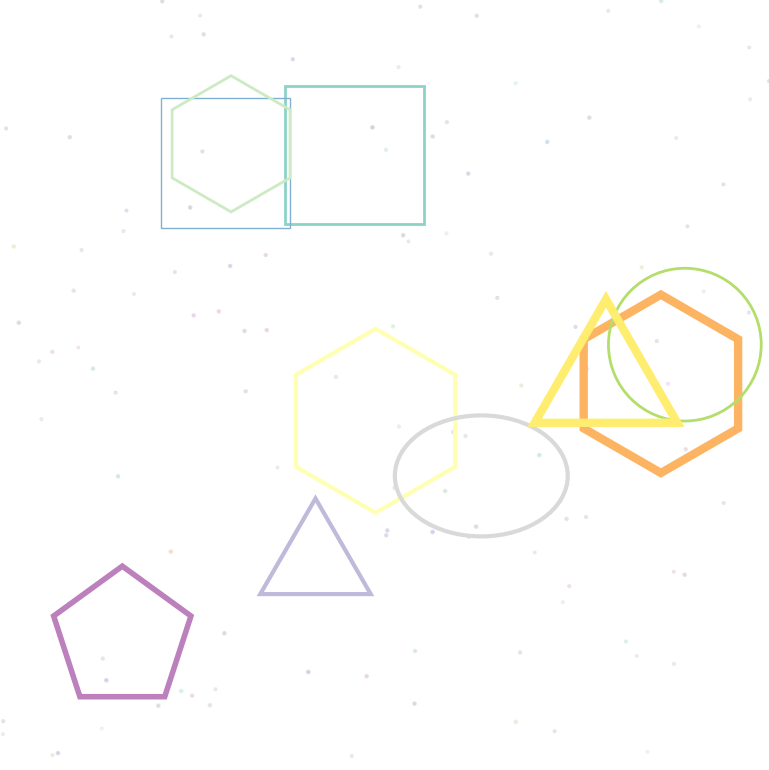[{"shape": "square", "thickness": 1, "radius": 0.45, "center": [0.46, 0.798]}, {"shape": "hexagon", "thickness": 1.5, "radius": 0.6, "center": [0.488, 0.454]}, {"shape": "triangle", "thickness": 1.5, "radius": 0.41, "center": [0.41, 0.27]}, {"shape": "square", "thickness": 0.5, "radius": 0.42, "center": [0.293, 0.788]}, {"shape": "hexagon", "thickness": 3, "radius": 0.58, "center": [0.858, 0.502]}, {"shape": "circle", "thickness": 1, "radius": 0.5, "center": [0.889, 0.552]}, {"shape": "oval", "thickness": 1.5, "radius": 0.56, "center": [0.625, 0.382]}, {"shape": "pentagon", "thickness": 2, "radius": 0.47, "center": [0.159, 0.171]}, {"shape": "hexagon", "thickness": 1, "radius": 0.44, "center": [0.3, 0.813]}, {"shape": "triangle", "thickness": 3, "radius": 0.53, "center": [0.787, 0.504]}]